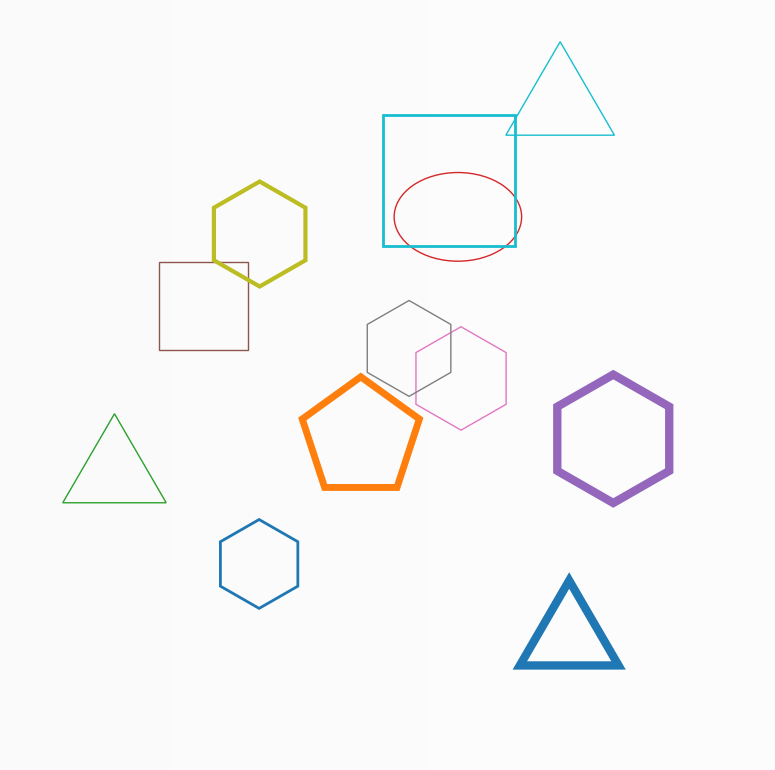[{"shape": "triangle", "thickness": 3, "radius": 0.37, "center": [0.734, 0.173]}, {"shape": "hexagon", "thickness": 1, "radius": 0.29, "center": [0.334, 0.268]}, {"shape": "pentagon", "thickness": 2.5, "radius": 0.4, "center": [0.466, 0.431]}, {"shape": "triangle", "thickness": 0.5, "radius": 0.39, "center": [0.148, 0.386]}, {"shape": "oval", "thickness": 0.5, "radius": 0.41, "center": [0.591, 0.718]}, {"shape": "hexagon", "thickness": 3, "radius": 0.42, "center": [0.791, 0.43]}, {"shape": "square", "thickness": 0.5, "radius": 0.29, "center": [0.262, 0.603]}, {"shape": "hexagon", "thickness": 0.5, "radius": 0.34, "center": [0.595, 0.509]}, {"shape": "hexagon", "thickness": 0.5, "radius": 0.31, "center": [0.528, 0.548]}, {"shape": "hexagon", "thickness": 1.5, "radius": 0.34, "center": [0.335, 0.696]}, {"shape": "triangle", "thickness": 0.5, "radius": 0.4, "center": [0.723, 0.865]}, {"shape": "square", "thickness": 1, "radius": 0.43, "center": [0.58, 0.766]}]